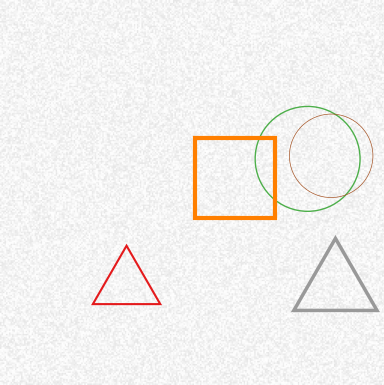[{"shape": "triangle", "thickness": 1.5, "radius": 0.51, "center": [0.329, 0.261]}, {"shape": "circle", "thickness": 1, "radius": 0.68, "center": [0.799, 0.587]}, {"shape": "square", "thickness": 3, "radius": 0.52, "center": [0.611, 0.538]}, {"shape": "circle", "thickness": 0.5, "radius": 0.54, "center": [0.86, 0.595]}, {"shape": "triangle", "thickness": 2.5, "radius": 0.62, "center": [0.871, 0.256]}]